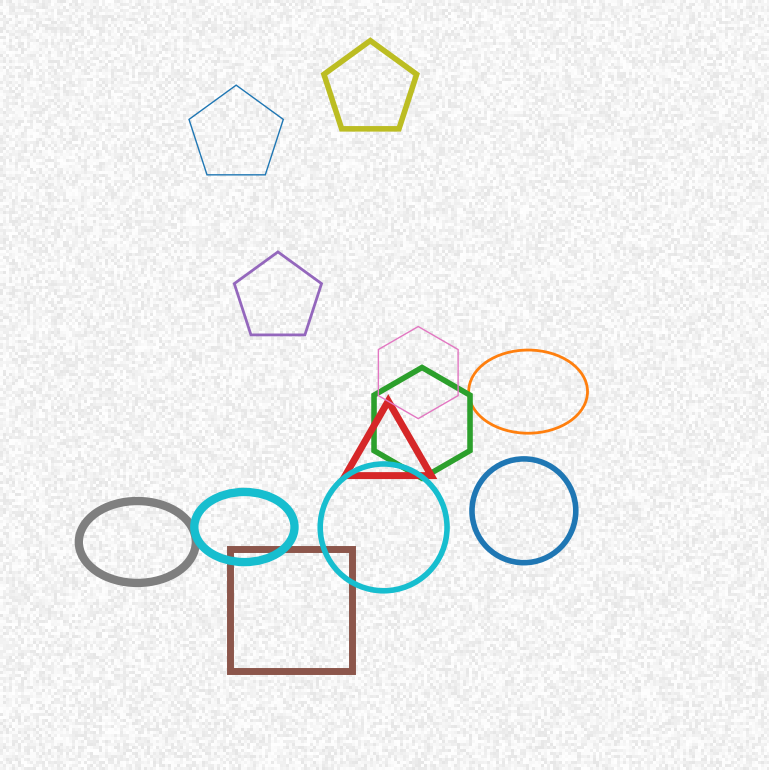[{"shape": "circle", "thickness": 2, "radius": 0.34, "center": [0.68, 0.337]}, {"shape": "pentagon", "thickness": 0.5, "radius": 0.32, "center": [0.307, 0.825]}, {"shape": "oval", "thickness": 1, "radius": 0.39, "center": [0.686, 0.491]}, {"shape": "hexagon", "thickness": 2, "radius": 0.36, "center": [0.548, 0.451]}, {"shape": "triangle", "thickness": 2.5, "radius": 0.32, "center": [0.504, 0.415]}, {"shape": "pentagon", "thickness": 1, "radius": 0.3, "center": [0.361, 0.613]}, {"shape": "square", "thickness": 2.5, "radius": 0.39, "center": [0.378, 0.208]}, {"shape": "hexagon", "thickness": 0.5, "radius": 0.3, "center": [0.543, 0.516]}, {"shape": "oval", "thickness": 3, "radius": 0.38, "center": [0.178, 0.296]}, {"shape": "pentagon", "thickness": 2, "radius": 0.32, "center": [0.481, 0.884]}, {"shape": "oval", "thickness": 3, "radius": 0.33, "center": [0.317, 0.316]}, {"shape": "circle", "thickness": 2, "radius": 0.41, "center": [0.498, 0.315]}]